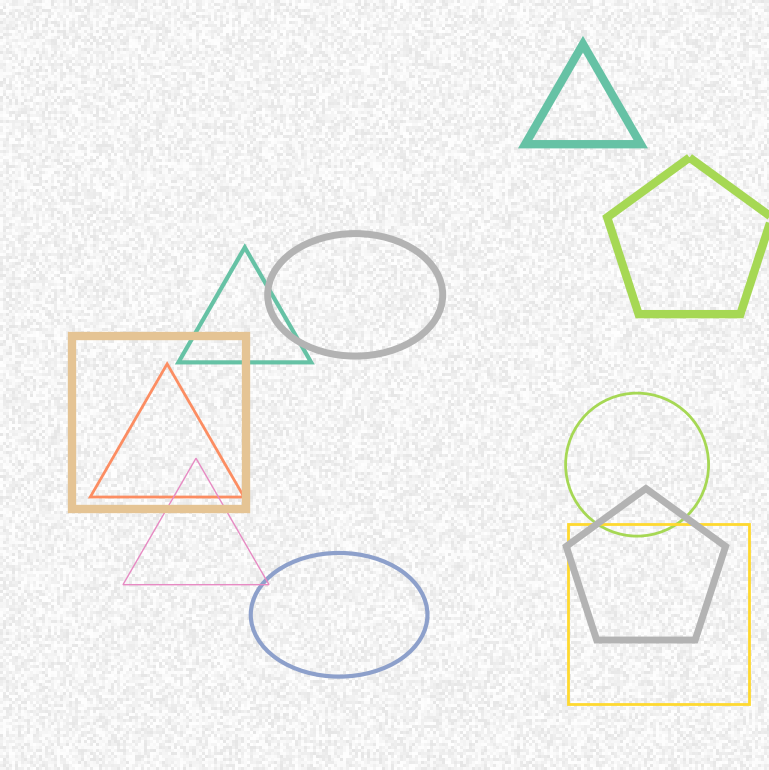[{"shape": "triangle", "thickness": 3, "radius": 0.43, "center": [0.757, 0.856]}, {"shape": "triangle", "thickness": 1.5, "radius": 0.5, "center": [0.318, 0.579]}, {"shape": "triangle", "thickness": 1, "radius": 0.58, "center": [0.217, 0.412]}, {"shape": "oval", "thickness": 1.5, "radius": 0.57, "center": [0.44, 0.202]}, {"shape": "triangle", "thickness": 0.5, "radius": 0.55, "center": [0.255, 0.295]}, {"shape": "pentagon", "thickness": 3, "radius": 0.56, "center": [0.895, 0.683]}, {"shape": "circle", "thickness": 1, "radius": 0.46, "center": [0.827, 0.397]}, {"shape": "square", "thickness": 1, "radius": 0.59, "center": [0.855, 0.203]}, {"shape": "square", "thickness": 3, "radius": 0.56, "center": [0.206, 0.451]}, {"shape": "oval", "thickness": 2.5, "radius": 0.57, "center": [0.461, 0.617]}, {"shape": "pentagon", "thickness": 2.5, "radius": 0.54, "center": [0.839, 0.257]}]